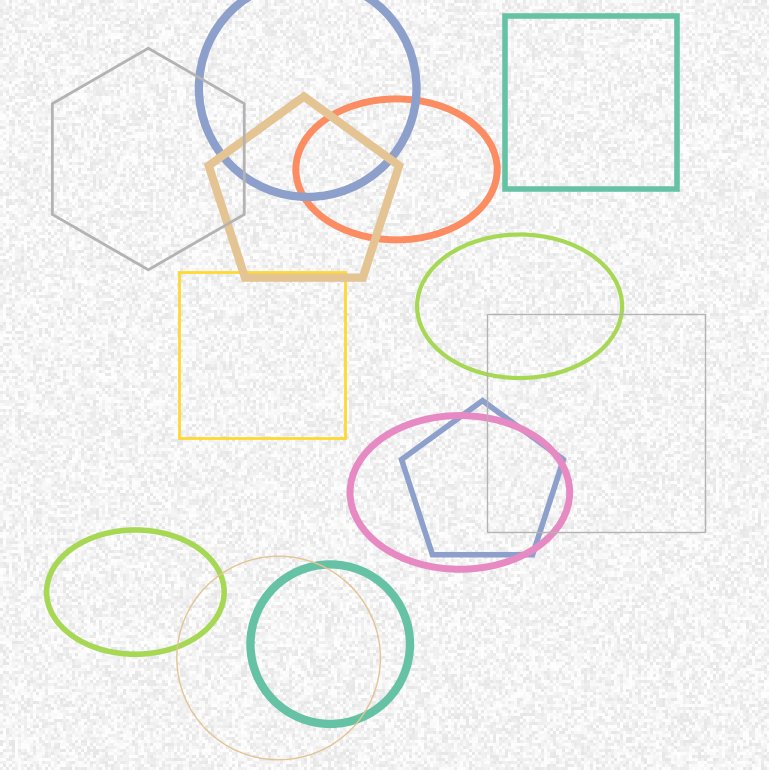[{"shape": "circle", "thickness": 3, "radius": 0.52, "center": [0.429, 0.163]}, {"shape": "square", "thickness": 2, "radius": 0.56, "center": [0.767, 0.867]}, {"shape": "oval", "thickness": 2.5, "radius": 0.65, "center": [0.515, 0.78]}, {"shape": "circle", "thickness": 3, "radius": 0.71, "center": [0.4, 0.886]}, {"shape": "pentagon", "thickness": 2, "radius": 0.55, "center": [0.627, 0.369]}, {"shape": "oval", "thickness": 2.5, "radius": 0.71, "center": [0.597, 0.361]}, {"shape": "oval", "thickness": 1.5, "radius": 0.67, "center": [0.675, 0.602]}, {"shape": "oval", "thickness": 2, "radius": 0.58, "center": [0.176, 0.231]}, {"shape": "square", "thickness": 1, "radius": 0.54, "center": [0.34, 0.539]}, {"shape": "pentagon", "thickness": 3, "radius": 0.65, "center": [0.395, 0.745]}, {"shape": "circle", "thickness": 0.5, "radius": 0.66, "center": [0.362, 0.145]}, {"shape": "square", "thickness": 0.5, "radius": 0.71, "center": [0.774, 0.451]}, {"shape": "hexagon", "thickness": 1, "radius": 0.72, "center": [0.193, 0.793]}]